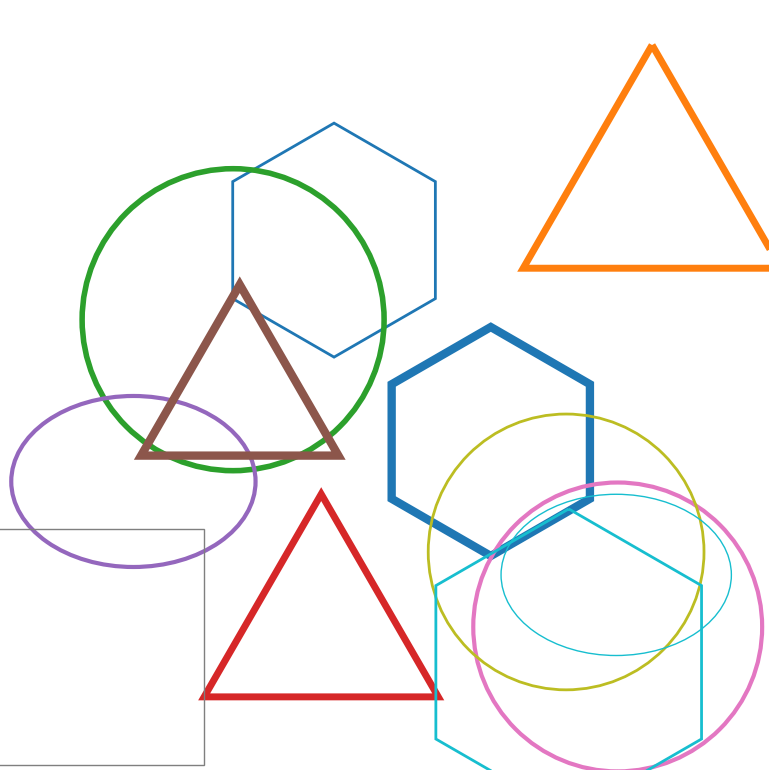[{"shape": "hexagon", "thickness": 3, "radius": 0.74, "center": [0.637, 0.427]}, {"shape": "hexagon", "thickness": 1, "radius": 0.76, "center": [0.434, 0.688]}, {"shape": "triangle", "thickness": 2.5, "radius": 0.97, "center": [0.847, 0.748]}, {"shape": "circle", "thickness": 2, "radius": 0.98, "center": [0.303, 0.585]}, {"shape": "triangle", "thickness": 2.5, "radius": 0.88, "center": [0.417, 0.183]}, {"shape": "oval", "thickness": 1.5, "radius": 0.79, "center": [0.173, 0.375]}, {"shape": "triangle", "thickness": 3, "radius": 0.74, "center": [0.311, 0.482]}, {"shape": "circle", "thickness": 1.5, "radius": 0.94, "center": [0.802, 0.186]}, {"shape": "square", "thickness": 0.5, "radius": 0.77, "center": [0.111, 0.16]}, {"shape": "circle", "thickness": 1, "radius": 0.9, "center": [0.735, 0.283]}, {"shape": "oval", "thickness": 0.5, "radius": 0.75, "center": [0.8, 0.253]}, {"shape": "hexagon", "thickness": 1, "radius": 1.0, "center": [0.739, 0.14]}]